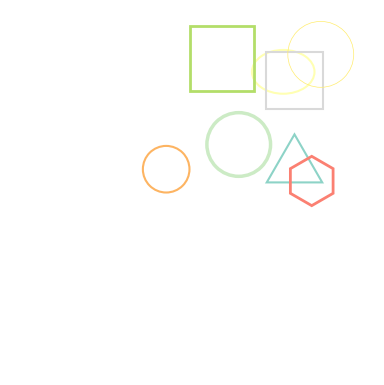[{"shape": "triangle", "thickness": 1.5, "radius": 0.42, "center": [0.765, 0.568]}, {"shape": "oval", "thickness": 1.5, "radius": 0.41, "center": [0.736, 0.813]}, {"shape": "hexagon", "thickness": 2, "radius": 0.32, "center": [0.81, 0.53]}, {"shape": "circle", "thickness": 1.5, "radius": 0.3, "center": [0.432, 0.56]}, {"shape": "square", "thickness": 2, "radius": 0.42, "center": [0.577, 0.848]}, {"shape": "square", "thickness": 1.5, "radius": 0.37, "center": [0.764, 0.791]}, {"shape": "circle", "thickness": 2.5, "radius": 0.41, "center": [0.62, 0.625]}, {"shape": "circle", "thickness": 0.5, "radius": 0.43, "center": [0.833, 0.859]}]